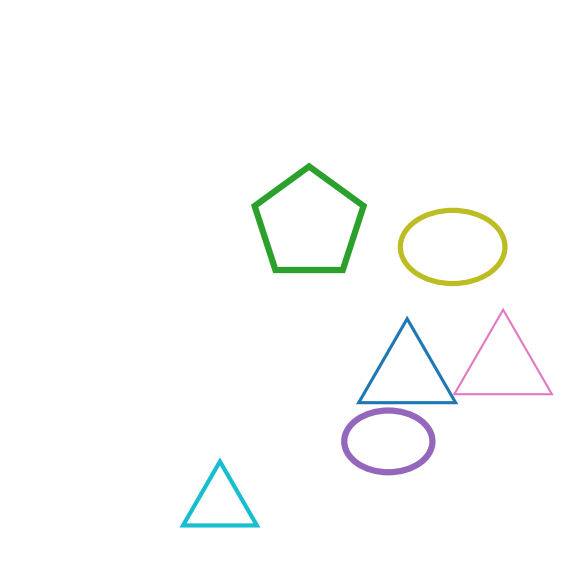[{"shape": "triangle", "thickness": 1.5, "radius": 0.48, "center": [0.705, 0.35]}, {"shape": "pentagon", "thickness": 3, "radius": 0.5, "center": [0.535, 0.612]}, {"shape": "oval", "thickness": 3, "radius": 0.38, "center": [0.672, 0.235]}, {"shape": "triangle", "thickness": 1, "radius": 0.49, "center": [0.871, 0.365]}, {"shape": "oval", "thickness": 2.5, "radius": 0.45, "center": [0.784, 0.572]}, {"shape": "triangle", "thickness": 2, "radius": 0.37, "center": [0.381, 0.126]}]